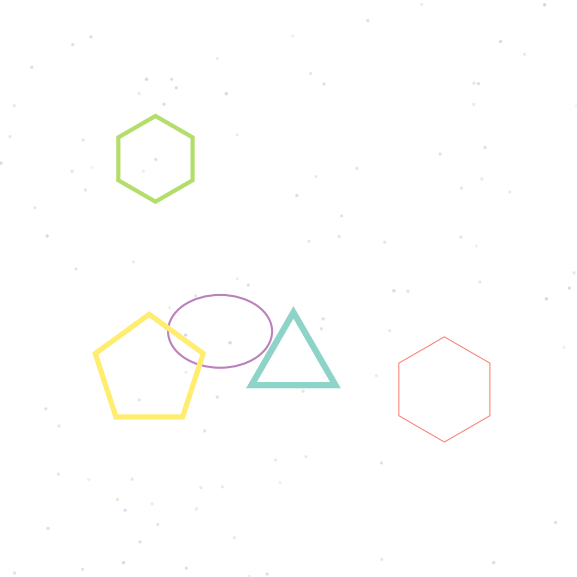[{"shape": "triangle", "thickness": 3, "radius": 0.42, "center": [0.508, 0.374]}, {"shape": "hexagon", "thickness": 0.5, "radius": 0.46, "center": [0.769, 0.325]}, {"shape": "hexagon", "thickness": 2, "radius": 0.37, "center": [0.269, 0.724]}, {"shape": "oval", "thickness": 1, "radius": 0.45, "center": [0.381, 0.425]}, {"shape": "pentagon", "thickness": 2.5, "radius": 0.49, "center": [0.258, 0.357]}]